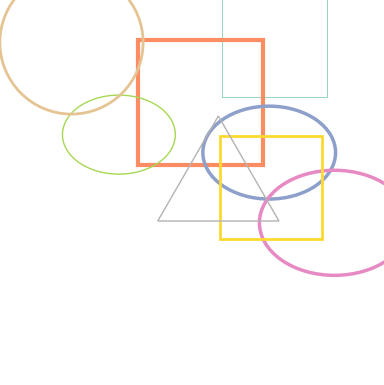[{"shape": "square", "thickness": 0.5, "radius": 0.68, "center": [0.713, 0.885]}, {"shape": "square", "thickness": 3, "radius": 0.81, "center": [0.52, 0.734]}, {"shape": "oval", "thickness": 2.5, "radius": 0.86, "center": [0.699, 0.604]}, {"shape": "oval", "thickness": 2.5, "radius": 0.97, "center": [0.869, 0.421]}, {"shape": "oval", "thickness": 1, "radius": 0.73, "center": [0.309, 0.65]}, {"shape": "square", "thickness": 2, "radius": 0.67, "center": [0.704, 0.513]}, {"shape": "circle", "thickness": 2, "radius": 0.93, "center": [0.186, 0.89]}, {"shape": "triangle", "thickness": 1, "radius": 0.91, "center": [0.567, 0.517]}]